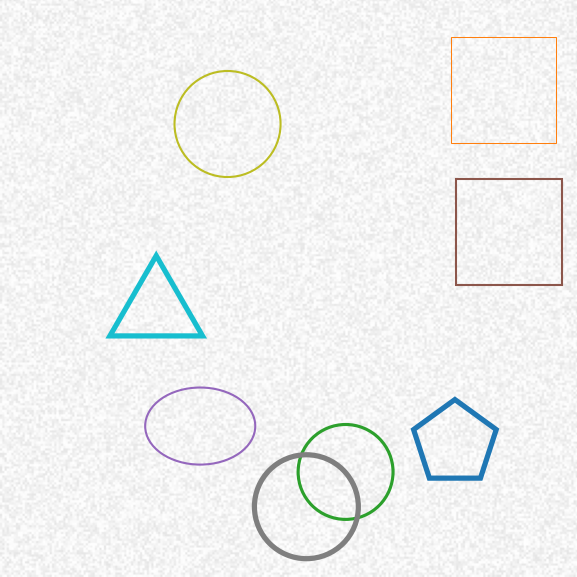[{"shape": "pentagon", "thickness": 2.5, "radius": 0.38, "center": [0.788, 0.232]}, {"shape": "square", "thickness": 0.5, "radius": 0.46, "center": [0.871, 0.843]}, {"shape": "circle", "thickness": 1.5, "radius": 0.41, "center": [0.598, 0.182]}, {"shape": "oval", "thickness": 1, "radius": 0.48, "center": [0.347, 0.261]}, {"shape": "square", "thickness": 1, "radius": 0.46, "center": [0.882, 0.597]}, {"shape": "circle", "thickness": 2.5, "radius": 0.45, "center": [0.531, 0.122]}, {"shape": "circle", "thickness": 1, "radius": 0.46, "center": [0.394, 0.784]}, {"shape": "triangle", "thickness": 2.5, "radius": 0.46, "center": [0.271, 0.464]}]